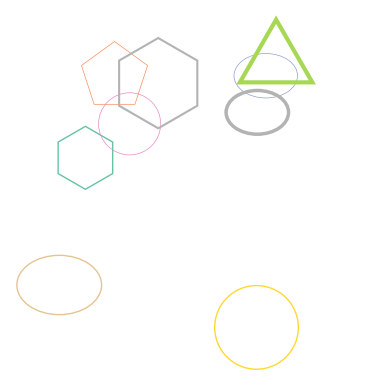[{"shape": "hexagon", "thickness": 1, "radius": 0.41, "center": [0.222, 0.59]}, {"shape": "pentagon", "thickness": 0.5, "radius": 0.45, "center": [0.297, 0.802]}, {"shape": "oval", "thickness": 0.5, "radius": 0.41, "center": [0.69, 0.803]}, {"shape": "circle", "thickness": 0.5, "radius": 0.4, "center": [0.337, 0.678]}, {"shape": "triangle", "thickness": 3, "radius": 0.54, "center": [0.717, 0.84]}, {"shape": "circle", "thickness": 1, "radius": 0.54, "center": [0.666, 0.15]}, {"shape": "oval", "thickness": 1, "radius": 0.55, "center": [0.154, 0.26]}, {"shape": "hexagon", "thickness": 1.5, "radius": 0.59, "center": [0.411, 0.784]}, {"shape": "oval", "thickness": 2.5, "radius": 0.41, "center": [0.668, 0.708]}]